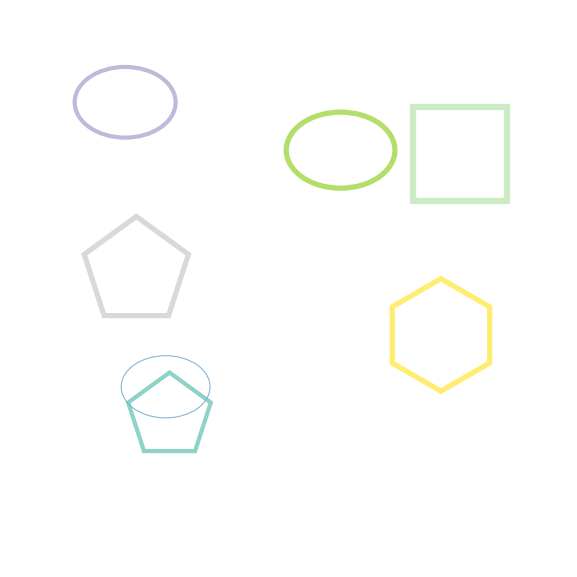[{"shape": "pentagon", "thickness": 2, "radius": 0.38, "center": [0.294, 0.279]}, {"shape": "oval", "thickness": 2, "radius": 0.44, "center": [0.217, 0.822]}, {"shape": "oval", "thickness": 0.5, "radius": 0.38, "center": [0.287, 0.329]}, {"shape": "oval", "thickness": 2.5, "radius": 0.47, "center": [0.59, 0.739]}, {"shape": "pentagon", "thickness": 2.5, "radius": 0.47, "center": [0.236, 0.529]}, {"shape": "square", "thickness": 3, "radius": 0.41, "center": [0.797, 0.732]}, {"shape": "hexagon", "thickness": 2.5, "radius": 0.49, "center": [0.764, 0.419]}]